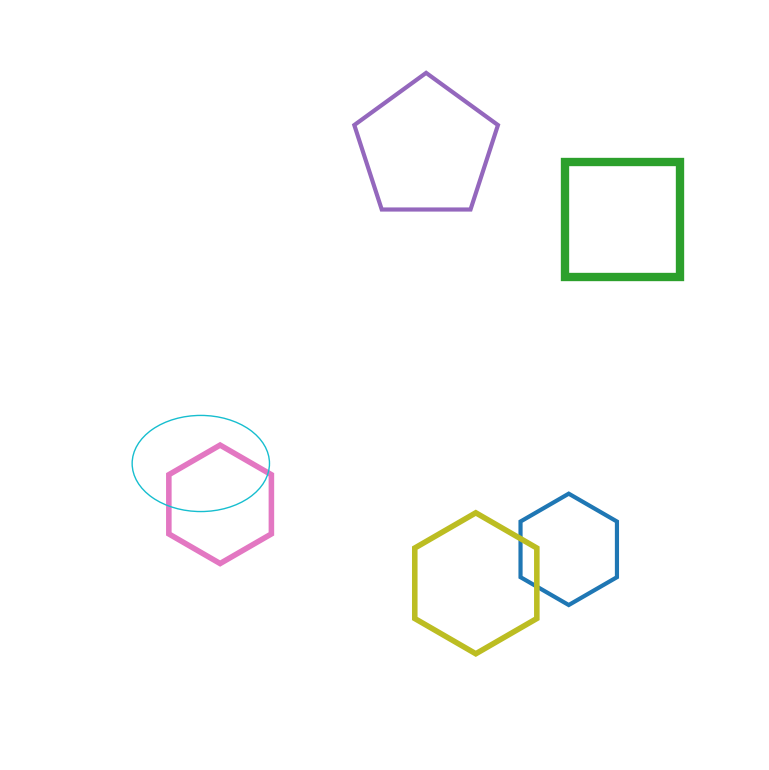[{"shape": "hexagon", "thickness": 1.5, "radius": 0.36, "center": [0.739, 0.287]}, {"shape": "square", "thickness": 3, "radius": 0.37, "center": [0.808, 0.715]}, {"shape": "pentagon", "thickness": 1.5, "radius": 0.49, "center": [0.553, 0.807]}, {"shape": "hexagon", "thickness": 2, "radius": 0.38, "center": [0.286, 0.345]}, {"shape": "hexagon", "thickness": 2, "radius": 0.46, "center": [0.618, 0.242]}, {"shape": "oval", "thickness": 0.5, "radius": 0.45, "center": [0.261, 0.398]}]